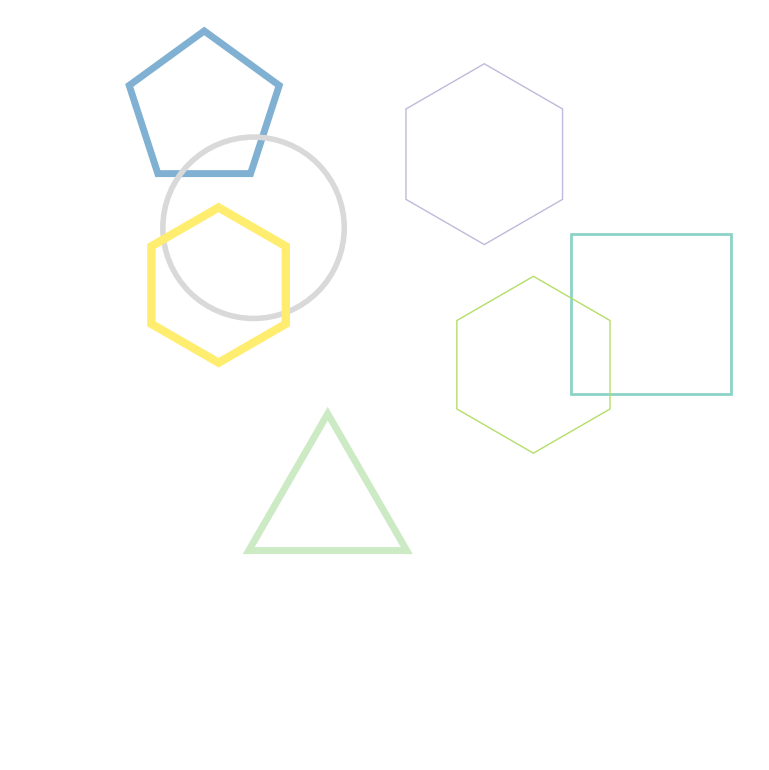[{"shape": "square", "thickness": 1, "radius": 0.52, "center": [0.846, 0.592]}, {"shape": "hexagon", "thickness": 0.5, "radius": 0.59, "center": [0.629, 0.8]}, {"shape": "pentagon", "thickness": 2.5, "radius": 0.51, "center": [0.265, 0.857]}, {"shape": "hexagon", "thickness": 0.5, "radius": 0.57, "center": [0.693, 0.526]}, {"shape": "circle", "thickness": 2, "radius": 0.59, "center": [0.329, 0.704]}, {"shape": "triangle", "thickness": 2.5, "radius": 0.59, "center": [0.426, 0.344]}, {"shape": "hexagon", "thickness": 3, "radius": 0.5, "center": [0.284, 0.63]}]